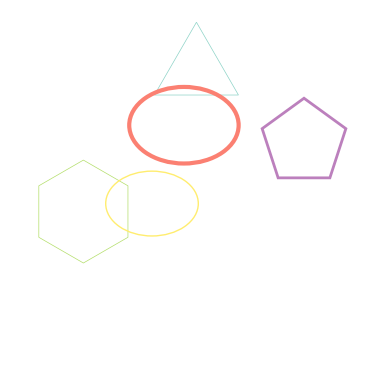[{"shape": "triangle", "thickness": 0.5, "radius": 0.63, "center": [0.51, 0.816]}, {"shape": "oval", "thickness": 3, "radius": 0.71, "center": [0.478, 0.675]}, {"shape": "hexagon", "thickness": 0.5, "radius": 0.67, "center": [0.217, 0.451]}, {"shape": "pentagon", "thickness": 2, "radius": 0.57, "center": [0.79, 0.631]}, {"shape": "oval", "thickness": 1, "radius": 0.6, "center": [0.395, 0.471]}]